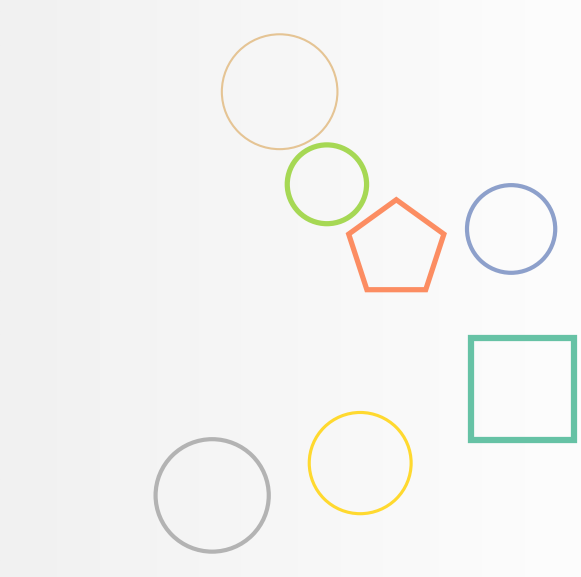[{"shape": "square", "thickness": 3, "radius": 0.44, "center": [0.9, 0.325]}, {"shape": "pentagon", "thickness": 2.5, "radius": 0.43, "center": [0.682, 0.567]}, {"shape": "circle", "thickness": 2, "radius": 0.38, "center": [0.879, 0.603]}, {"shape": "circle", "thickness": 2.5, "radius": 0.34, "center": [0.562, 0.68]}, {"shape": "circle", "thickness": 1.5, "radius": 0.44, "center": [0.62, 0.197]}, {"shape": "circle", "thickness": 1, "radius": 0.5, "center": [0.481, 0.84]}, {"shape": "circle", "thickness": 2, "radius": 0.49, "center": [0.365, 0.141]}]